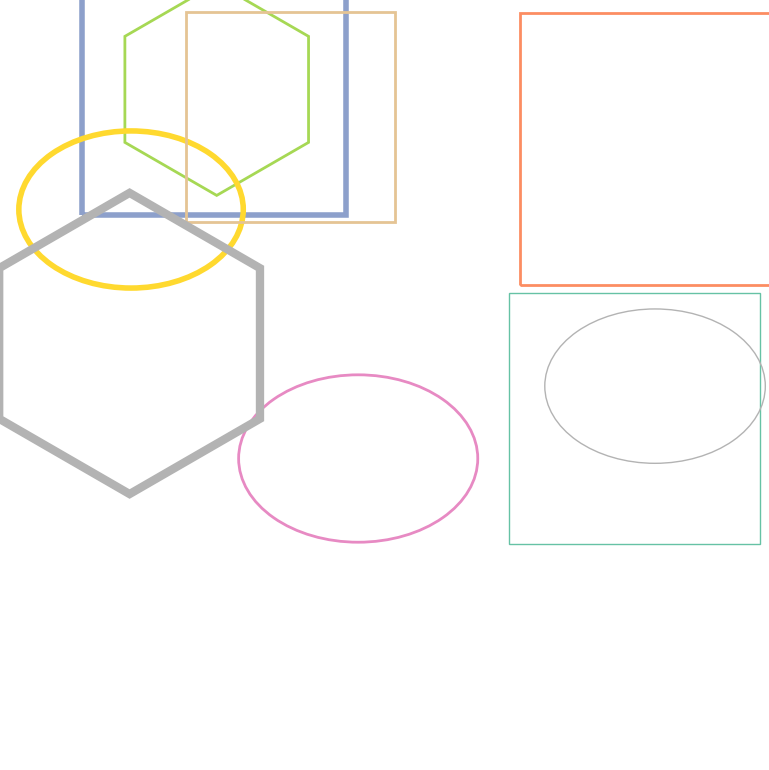[{"shape": "square", "thickness": 0.5, "radius": 0.81, "center": [0.824, 0.457]}, {"shape": "square", "thickness": 1, "radius": 0.88, "center": [0.853, 0.807]}, {"shape": "square", "thickness": 2, "radius": 0.86, "center": [0.278, 0.892]}, {"shape": "oval", "thickness": 1, "radius": 0.78, "center": [0.465, 0.405]}, {"shape": "hexagon", "thickness": 1, "radius": 0.69, "center": [0.281, 0.884]}, {"shape": "oval", "thickness": 2, "radius": 0.73, "center": [0.17, 0.728]}, {"shape": "square", "thickness": 1, "radius": 0.68, "center": [0.377, 0.848]}, {"shape": "oval", "thickness": 0.5, "radius": 0.72, "center": [0.851, 0.499]}, {"shape": "hexagon", "thickness": 3, "radius": 0.98, "center": [0.168, 0.554]}]